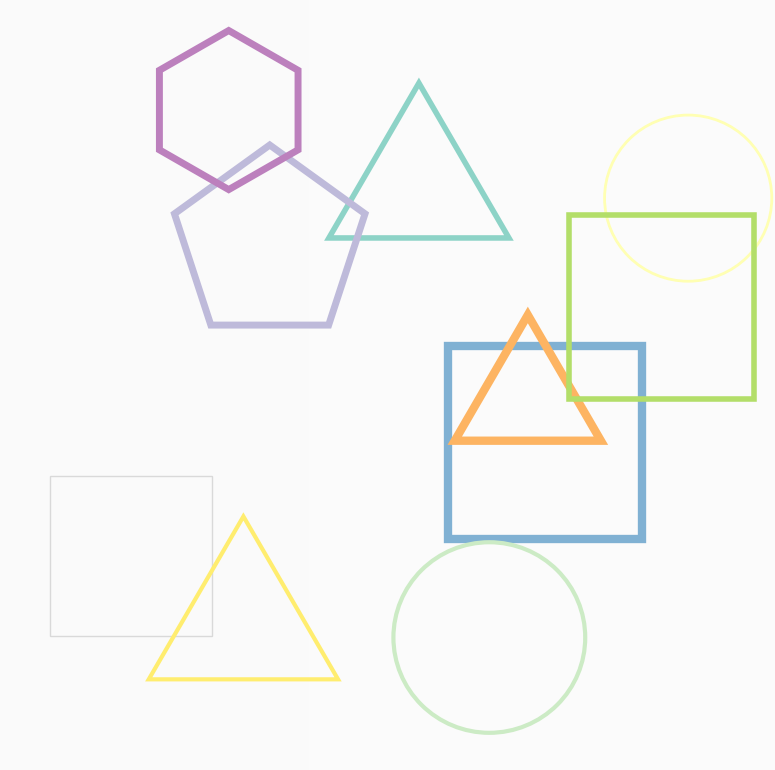[{"shape": "triangle", "thickness": 2, "radius": 0.67, "center": [0.541, 0.758]}, {"shape": "circle", "thickness": 1, "radius": 0.54, "center": [0.888, 0.743]}, {"shape": "pentagon", "thickness": 2.5, "radius": 0.65, "center": [0.348, 0.682]}, {"shape": "square", "thickness": 3, "radius": 0.63, "center": [0.703, 0.425]}, {"shape": "triangle", "thickness": 3, "radius": 0.54, "center": [0.681, 0.482]}, {"shape": "square", "thickness": 2, "radius": 0.6, "center": [0.854, 0.601]}, {"shape": "square", "thickness": 0.5, "radius": 0.52, "center": [0.169, 0.278]}, {"shape": "hexagon", "thickness": 2.5, "radius": 0.52, "center": [0.295, 0.857]}, {"shape": "circle", "thickness": 1.5, "radius": 0.62, "center": [0.631, 0.172]}, {"shape": "triangle", "thickness": 1.5, "radius": 0.71, "center": [0.314, 0.188]}]